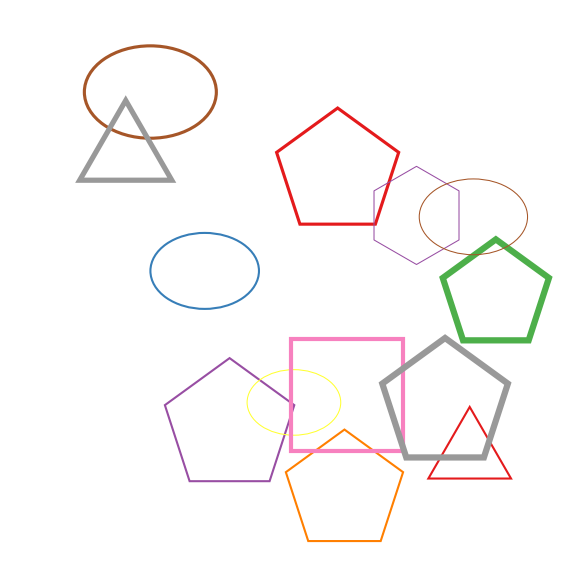[{"shape": "pentagon", "thickness": 1.5, "radius": 0.56, "center": [0.585, 0.701]}, {"shape": "triangle", "thickness": 1, "radius": 0.41, "center": [0.813, 0.212]}, {"shape": "oval", "thickness": 1, "radius": 0.47, "center": [0.354, 0.53]}, {"shape": "pentagon", "thickness": 3, "radius": 0.48, "center": [0.859, 0.488]}, {"shape": "hexagon", "thickness": 0.5, "radius": 0.42, "center": [0.721, 0.626]}, {"shape": "pentagon", "thickness": 1, "radius": 0.59, "center": [0.398, 0.261]}, {"shape": "pentagon", "thickness": 1, "radius": 0.53, "center": [0.596, 0.149]}, {"shape": "oval", "thickness": 0.5, "radius": 0.41, "center": [0.509, 0.302]}, {"shape": "oval", "thickness": 1.5, "radius": 0.57, "center": [0.26, 0.84]}, {"shape": "oval", "thickness": 0.5, "radius": 0.47, "center": [0.82, 0.624]}, {"shape": "square", "thickness": 2, "radius": 0.49, "center": [0.6, 0.315]}, {"shape": "pentagon", "thickness": 3, "radius": 0.57, "center": [0.771, 0.3]}, {"shape": "triangle", "thickness": 2.5, "radius": 0.46, "center": [0.218, 0.733]}]